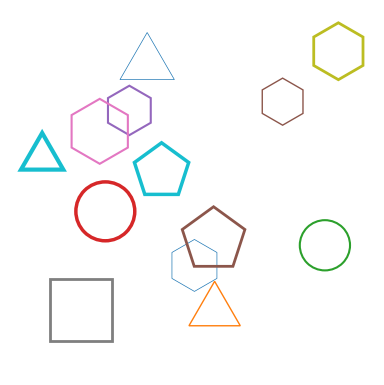[{"shape": "triangle", "thickness": 0.5, "radius": 0.41, "center": [0.382, 0.834]}, {"shape": "hexagon", "thickness": 0.5, "radius": 0.34, "center": [0.505, 0.311]}, {"shape": "triangle", "thickness": 1, "radius": 0.38, "center": [0.557, 0.192]}, {"shape": "circle", "thickness": 1.5, "radius": 0.33, "center": [0.844, 0.363]}, {"shape": "circle", "thickness": 2.5, "radius": 0.38, "center": [0.274, 0.451]}, {"shape": "hexagon", "thickness": 1.5, "radius": 0.32, "center": [0.336, 0.713]}, {"shape": "hexagon", "thickness": 1, "radius": 0.31, "center": [0.734, 0.736]}, {"shape": "pentagon", "thickness": 2, "radius": 0.43, "center": [0.555, 0.377]}, {"shape": "hexagon", "thickness": 1.5, "radius": 0.42, "center": [0.259, 0.659]}, {"shape": "square", "thickness": 2, "radius": 0.4, "center": [0.21, 0.194]}, {"shape": "hexagon", "thickness": 2, "radius": 0.37, "center": [0.879, 0.867]}, {"shape": "pentagon", "thickness": 2.5, "radius": 0.37, "center": [0.42, 0.555]}, {"shape": "triangle", "thickness": 3, "radius": 0.32, "center": [0.109, 0.591]}]